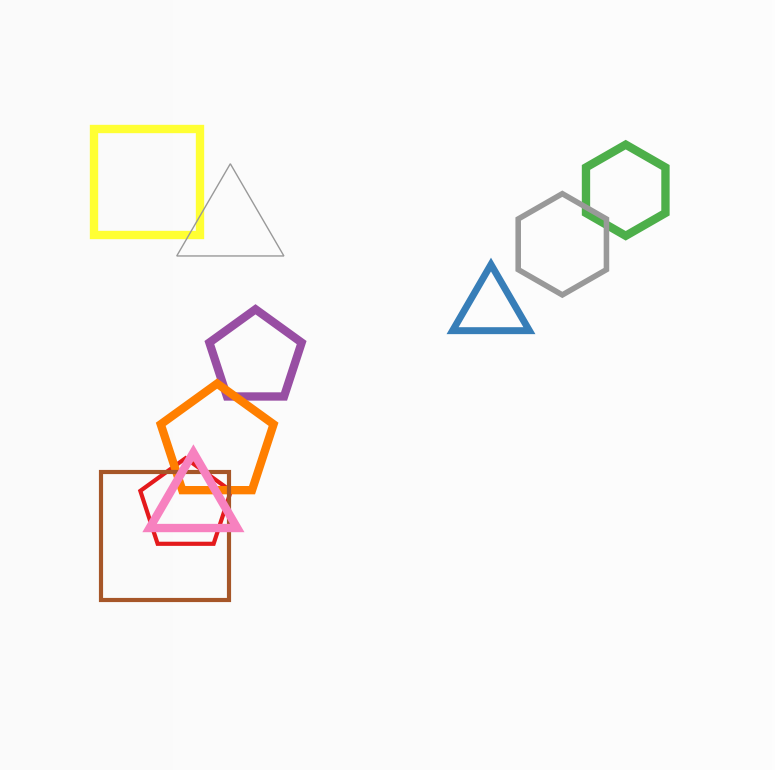[{"shape": "pentagon", "thickness": 1.5, "radius": 0.31, "center": [0.24, 0.344]}, {"shape": "triangle", "thickness": 2.5, "radius": 0.29, "center": [0.634, 0.599]}, {"shape": "hexagon", "thickness": 3, "radius": 0.3, "center": [0.807, 0.753]}, {"shape": "pentagon", "thickness": 3, "radius": 0.31, "center": [0.33, 0.536]}, {"shape": "pentagon", "thickness": 3, "radius": 0.38, "center": [0.28, 0.425]}, {"shape": "square", "thickness": 3, "radius": 0.34, "center": [0.189, 0.764]}, {"shape": "square", "thickness": 1.5, "radius": 0.41, "center": [0.213, 0.304]}, {"shape": "triangle", "thickness": 3, "radius": 0.33, "center": [0.25, 0.347]}, {"shape": "triangle", "thickness": 0.5, "radius": 0.4, "center": [0.297, 0.707]}, {"shape": "hexagon", "thickness": 2, "radius": 0.33, "center": [0.726, 0.683]}]